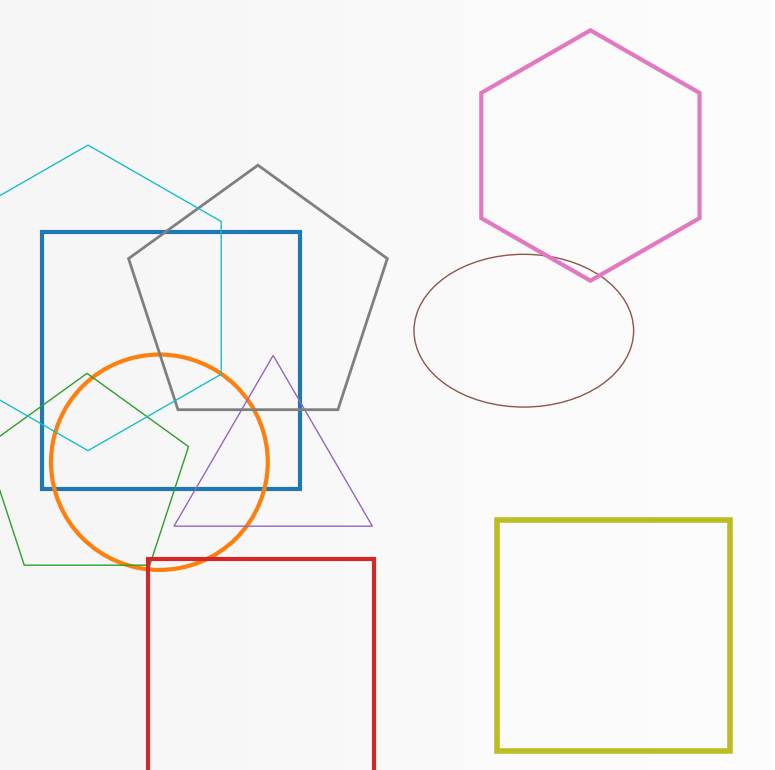[{"shape": "square", "thickness": 1.5, "radius": 0.83, "center": [0.22, 0.532]}, {"shape": "circle", "thickness": 1.5, "radius": 0.7, "center": [0.206, 0.4]}, {"shape": "pentagon", "thickness": 0.5, "radius": 0.69, "center": [0.112, 0.377]}, {"shape": "square", "thickness": 1.5, "radius": 0.73, "center": [0.337, 0.128]}, {"shape": "triangle", "thickness": 0.5, "radius": 0.74, "center": [0.352, 0.391]}, {"shape": "oval", "thickness": 0.5, "radius": 0.71, "center": [0.676, 0.571]}, {"shape": "hexagon", "thickness": 1.5, "radius": 0.81, "center": [0.762, 0.798]}, {"shape": "pentagon", "thickness": 1, "radius": 0.88, "center": [0.333, 0.61]}, {"shape": "square", "thickness": 2, "radius": 0.75, "center": [0.792, 0.175]}, {"shape": "hexagon", "thickness": 0.5, "radius": 0.99, "center": [0.114, 0.613]}]